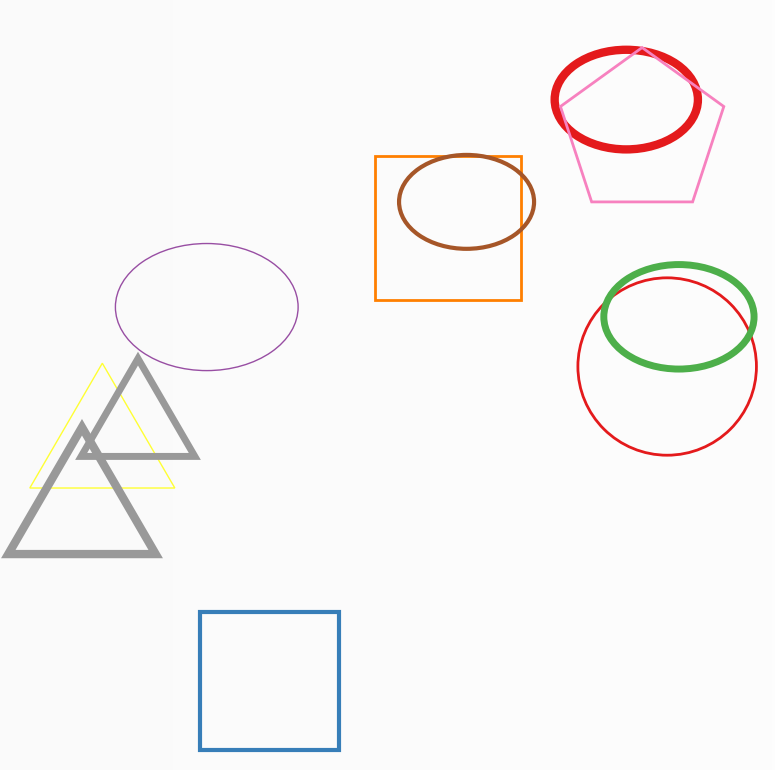[{"shape": "circle", "thickness": 1, "radius": 0.58, "center": [0.861, 0.524]}, {"shape": "oval", "thickness": 3, "radius": 0.46, "center": [0.808, 0.871]}, {"shape": "square", "thickness": 1.5, "radius": 0.45, "center": [0.348, 0.115]}, {"shape": "oval", "thickness": 2.5, "radius": 0.48, "center": [0.876, 0.589]}, {"shape": "oval", "thickness": 0.5, "radius": 0.59, "center": [0.267, 0.601]}, {"shape": "square", "thickness": 1, "radius": 0.47, "center": [0.578, 0.704]}, {"shape": "triangle", "thickness": 0.5, "radius": 0.54, "center": [0.132, 0.42]}, {"shape": "oval", "thickness": 1.5, "radius": 0.44, "center": [0.602, 0.738]}, {"shape": "pentagon", "thickness": 1, "radius": 0.55, "center": [0.829, 0.827]}, {"shape": "triangle", "thickness": 2.5, "radius": 0.42, "center": [0.178, 0.45]}, {"shape": "triangle", "thickness": 3, "radius": 0.55, "center": [0.106, 0.335]}]